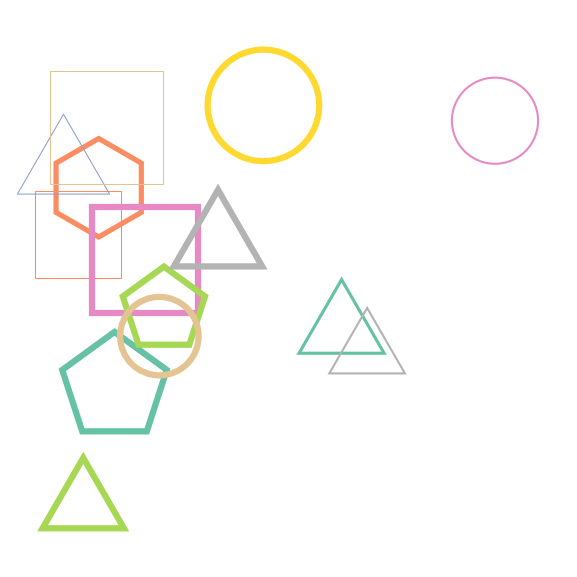[{"shape": "triangle", "thickness": 1.5, "radius": 0.43, "center": [0.591, 0.43]}, {"shape": "pentagon", "thickness": 3, "radius": 0.48, "center": [0.198, 0.329]}, {"shape": "hexagon", "thickness": 2.5, "radius": 0.43, "center": [0.171, 0.674]}, {"shape": "square", "thickness": 0.5, "radius": 0.38, "center": [0.135, 0.594]}, {"shape": "triangle", "thickness": 0.5, "radius": 0.46, "center": [0.11, 0.709]}, {"shape": "circle", "thickness": 1, "radius": 0.37, "center": [0.857, 0.79]}, {"shape": "square", "thickness": 3, "radius": 0.46, "center": [0.251, 0.549]}, {"shape": "triangle", "thickness": 3, "radius": 0.41, "center": [0.144, 0.125]}, {"shape": "pentagon", "thickness": 3, "radius": 0.37, "center": [0.284, 0.463]}, {"shape": "circle", "thickness": 3, "radius": 0.48, "center": [0.456, 0.817]}, {"shape": "circle", "thickness": 3, "radius": 0.34, "center": [0.276, 0.417]}, {"shape": "square", "thickness": 0.5, "radius": 0.49, "center": [0.184, 0.779]}, {"shape": "triangle", "thickness": 1, "radius": 0.38, "center": [0.636, 0.39]}, {"shape": "triangle", "thickness": 3, "radius": 0.44, "center": [0.378, 0.582]}]